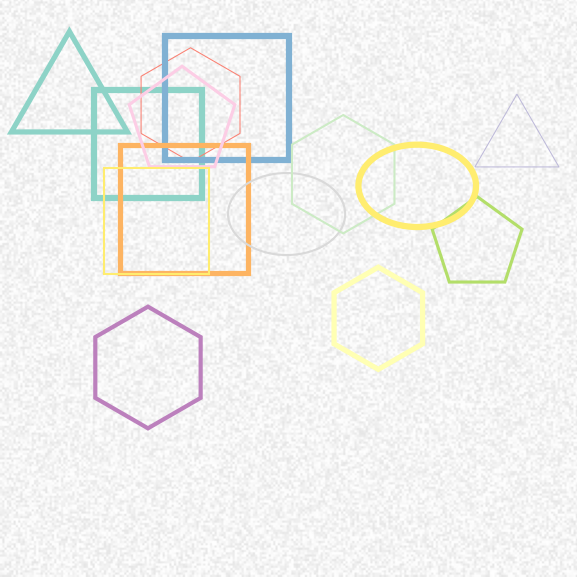[{"shape": "square", "thickness": 3, "radius": 0.47, "center": [0.256, 0.75]}, {"shape": "triangle", "thickness": 2.5, "radius": 0.58, "center": [0.12, 0.829]}, {"shape": "hexagon", "thickness": 2.5, "radius": 0.44, "center": [0.655, 0.448]}, {"shape": "triangle", "thickness": 0.5, "radius": 0.42, "center": [0.895, 0.752]}, {"shape": "hexagon", "thickness": 0.5, "radius": 0.49, "center": [0.33, 0.818]}, {"shape": "square", "thickness": 3, "radius": 0.54, "center": [0.394, 0.83]}, {"shape": "square", "thickness": 2.5, "radius": 0.55, "center": [0.319, 0.637]}, {"shape": "pentagon", "thickness": 1.5, "radius": 0.41, "center": [0.826, 0.577]}, {"shape": "pentagon", "thickness": 1.5, "radius": 0.48, "center": [0.315, 0.788]}, {"shape": "oval", "thickness": 1, "radius": 0.51, "center": [0.496, 0.629]}, {"shape": "hexagon", "thickness": 2, "radius": 0.53, "center": [0.256, 0.363]}, {"shape": "hexagon", "thickness": 1, "radius": 0.51, "center": [0.594, 0.697]}, {"shape": "square", "thickness": 1, "radius": 0.46, "center": [0.271, 0.616]}, {"shape": "oval", "thickness": 3, "radius": 0.51, "center": [0.723, 0.677]}]